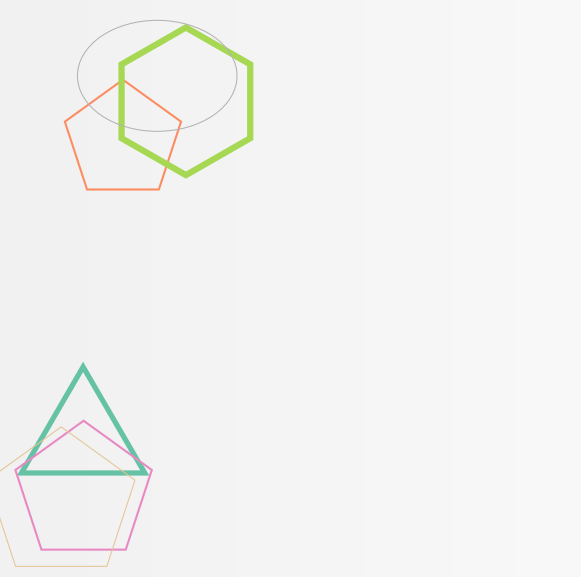[{"shape": "triangle", "thickness": 2.5, "radius": 0.61, "center": [0.143, 0.241]}, {"shape": "pentagon", "thickness": 1, "radius": 0.53, "center": [0.212, 0.756]}, {"shape": "pentagon", "thickness": 1, "radius": 0.62, "center": [0.144, 0.147]}, {"shape": "hexagon", "thickness": 3, "radius": 0.64, "center": [0.32, 0.824]}, {"shape": "pentagon", "thickness": 0.5, "radius": 0.67, "center": [0.105, 0.126]}, {"shape": "oval", "thickness": 0.5, "radius": 0.69, "center": [0.271, 0.868]}]